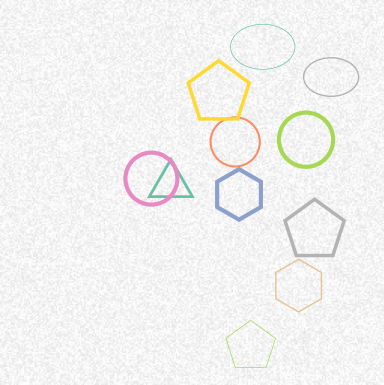[{"shape": "oval", "thickness": 0.5, "radius": 0.42, "center": [0.682, 0.878]}, {"shape": "triangle", "thickness": 2, "radius": 0.32, "center": [0.444, 0.522]}, {"shape": "circle", "thickness": 1.5, "radius": 0.32, "center": [0.611, 0.631]}, {"shape": "hexagon", "thickness": 3, "radius": 0.33, "center": [0.621, 0.495]}, {"shape": "circle", "thickness": 3, "radius": 0.34, "center": [0.393, 0.536]}, {"shape": "pentagon", "thickness": 0.5, "radius": 0.34, "center": [0.651, 0.1]}, {"shape": "circle", "thickness": 3, "radius": 0.35, "center": [0.795, 0.637]}, {"shape": "pentagon", "thickness": 2.5, "radius": 0.42, "center": [0.568, 0.759]}, {"shape": "hexagon", "thickness": 1, "radius": 0.34, "center": [0.776, 0.258]}, {"shape": "pentagon", "thickness": 2.5, "radius": 0.4, "center": [0.817, 0.402]}, {"shape": "oval", "thickness": 1, "radius": 0.36, "center": [0.86, 0.8]}]